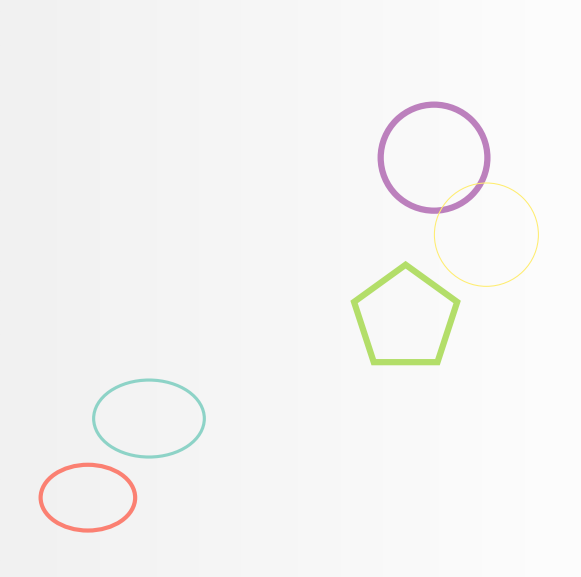[{"shape": "oval", "thickness": 1.5, "radius": 0.48, "center": [0.256, 0.274]}, {"shape": "oval", "thickness": 2, "radius": 0.41, "center": [0.151, 0.137]}, {"shape": "pentagon", "thickness": 3, "radius": 0.47, "center": [0.698, 0.447]}, {"shape": "circle", "thickness": 3, "radius": 0.46, "center": [0.747, 0.726]}, {"shape": "circle", "thickness": 0.5, "radius": 0.45, "center": [0.837, 0.593]}]